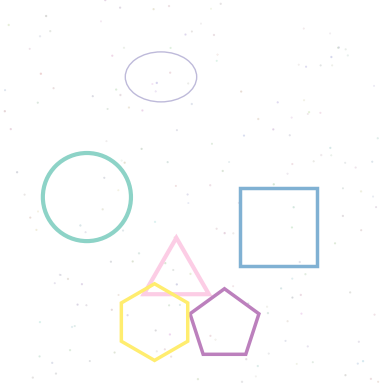[{"shape": "circle", "thickness": 3, "radius": 0.57, "center": [0.226, 0.488]}, {"shape": "oval", "thickness": 1, "radius": 0.46, "center": [0.418, 0.8]}, {"shape": "square", "thickness": 2.5, "radius": 0.5, "center": [0.724, 0.411]}, {"shape": "triangle", "thickness": 3, "radius": 0.49, "center": [0.458, 0.285]}, {"shape": "pentagon", "thickness": 2.5, "radius": 0.47, "center": [0.583, 0.156]}, {"shape": "hexagon", "thickness": 2.5, "radius": 0.5, "center": [0.401, 0.163]}]